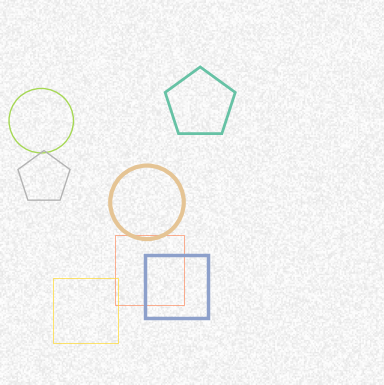[{"shape": "pentagon", "thickness": 2, "radius": 0.48, "center": [0.52, 0.73]}, {"shape": "square", "thickness": 0.5, "radius": 0.45, "center": [0.388, 0.298]}, {"shape": "square", "thickness": 2.5, "radius": 0.41, "center": [0.459, 0.255]}, {"shape": "circle", "thickness": 1, "radius": 0.42, "center": [0.107, 0.687]}, {"shape": "square", "thickness": 0.5, "radius": 0.42, "center": [0.222, 0.193]}, {"shape": "circle", "thickness": 3, "radius": 0.48, "center": [0.382, 0.474]}, {"shape": "pentagon", "thickness": 1, "radius": 0.36, "center": [0.114, 0.538]}]